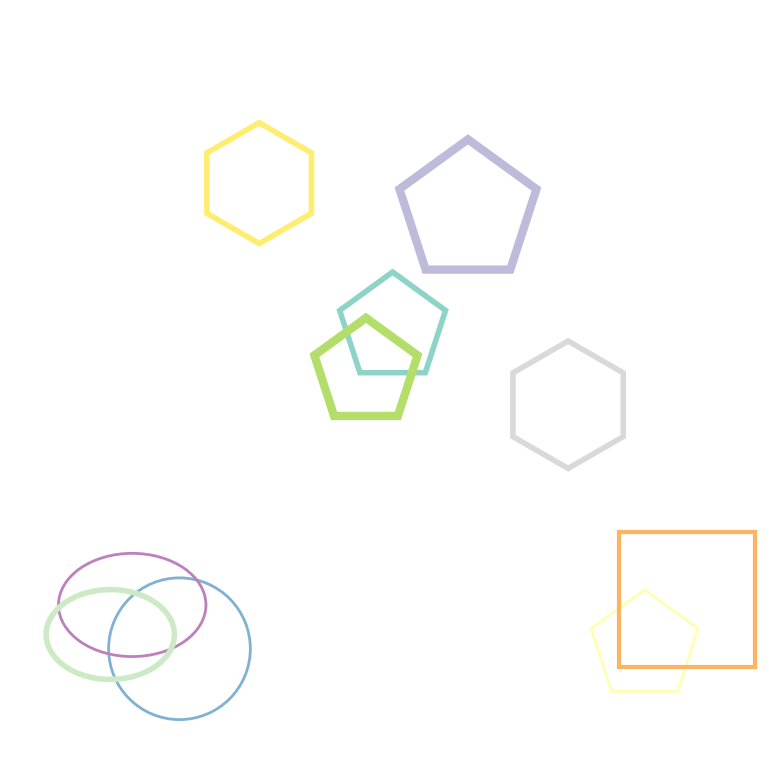[{"shape": "pentagon", "thickness": 2, "radius": 0.36, "center": [0.51, 0.574]}, {"shape": "pentagon", "thickness": 1, "radius": 0.37, "center": [0.837, 0.161]}, {"shape": "pentagon", "thickness": 3, "radius": 0.47, "center": [0.608, 0.726]}, {"shape": "circle", "thickness": 1, "radius": 0.46, "center": [0.233, 0.157]}, {"shape": "square", "thickness": 1.5, "radius": 0.44, "center": [0.892, 0.221]}, {"shape": "pentagon", "thickness": 3, "radius": 0.35, "center": [0.475, 0.517]}, {"shape": "hexagon", "thickness": 2, "radius": 0.41, "center": [0.738, 0.474]}, {"shape": "oval", "thickness": 1, "radius": 0.48, "center": [0.172, 0.214]}, {"shape": "oval", "thickness": 2, "radius": 0.42, "center": [0.143, 0.176]}, {"shape": "hexagon", "thickness": 2, "radius": 0.39, "center": [0.337, 0.762]}]